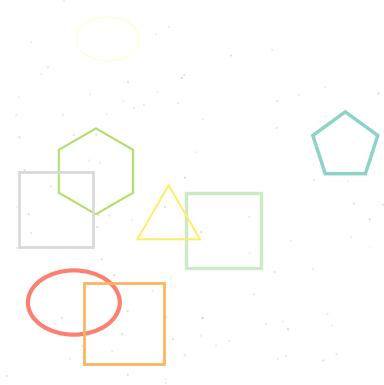[{"shape": "pentagon", "thickness": 2.5, "radius": 0.44, "center": [0.897, 0.621]}, {"shape": "oval", "thickness": 0.5, "radius": 0.41, "center": [0.28, 0.899]}, {"shape": "oval", "thickness": 3, "radius": 0.6, "center": [0.192, 0.214]}, {"shape": "square", "thickness": 2, "radius": 0.52, "center": [0.322, 0.16]}, {"shape": "hexagon", "thickness": 1.5, "radius": 0.56, "center": [0.249, 0.555]}, {"shape": "square", "thickness": 2, "radius": 0.48, "center": [0.145, 0.456]}, {"shape": "square", "thickness": 2.5, "radius": 0.49, "center": [0.58, 0.401]}, {"shape": "triangle", "thickness": 1.5, "radius": 0.47, "center": [0.438, 0.425]}]